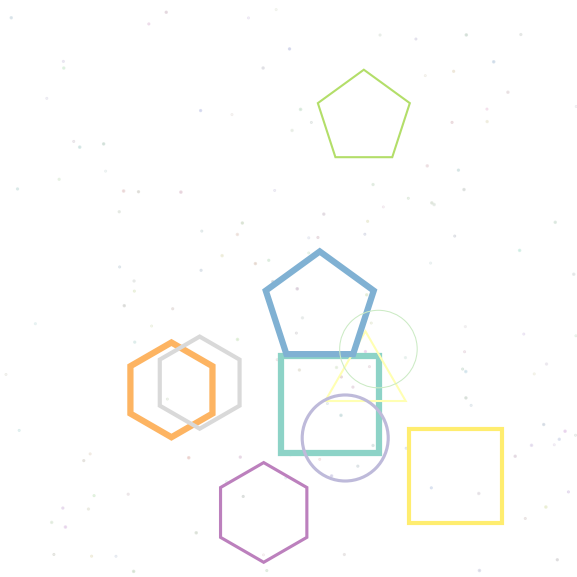[{"shape": "square", "thickness": 3, "radius": 0.42, "center": [0.571, 0.298]}, {"shape": "triangle", "thickness": 1, "radius": 0.4, "center": [0.633, 0.345]}, {"shape": "circle", "thickness": 1.5, "radius": 0.37, "center": [0.598, 0.241]}, {"shape": "pentagon", "thickness": 3, "radius": 0.49, "center": [0.554, 0.465]}, {"shape": "hexagon", "thickness": 3, "radius": 0.41, "center": [0.297, 0.324]}, {"shape": "pentagon", "thickness": 1, "radius": 0.42, "center": [0.63, 0.795]}, {"shape": "hexagon", "thickness": 2, "radius": 0.4, "center": [0.346, 0.337]}, {"shape": "hexagon", "thickness": 1.5, "radius": 0.43, "center": [0.457, 0.112]}, {"shape": "circle", "thickness": 0.5, "radius": 0.34, "center": [0.655, 0.395]}, {"shape": "square", "thickness": 2, "radius": 0.4, "center": [0.788, 0.175]}]